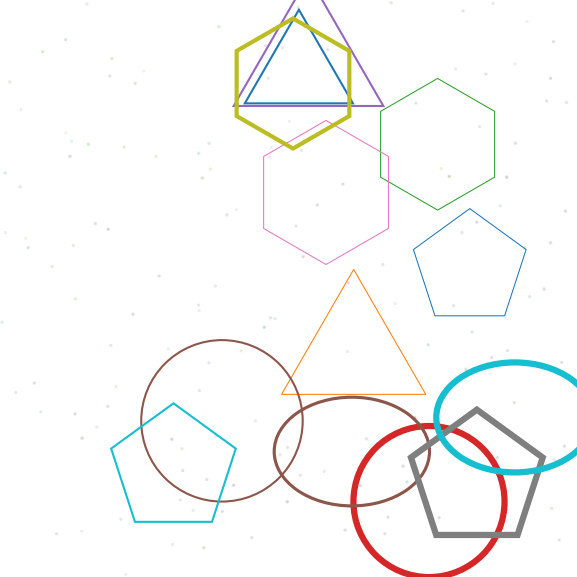[{"shape": "triangle", "thickness": 1, "radius": 0.54, "center": [0.518, 0.874]}, {"shape": "pentagon", "thickness": 0.5, "radius": 0.51, "center": [0.813, 0.535]}, {"shape": "triangle", "thickness": 0.5, "radius": 0.72, "center": [0.612, 0.388]}, {"shape": "hexagon", "thickness": 0.5, "radius": 0.57, "center": [0.758, 0.749]}, {"shape": "circle", "thickness": 3, "radius": 0.65, "center": [0.743, 0.131]}, {"shape": "triangle", "thickness": 1, "radius": 0.75, "center": [0.534, 0.89]}, {"shape": "circle", "thickness": 1, "radius": 0.7, "center": [0.384, 0.27]}, {"shape": "oval", "thickness": 1.5, "radius": 0.67, "center": [0.609, 0.217]}, {"shape": "hexagon", "thickness": 0.5, "radius": 0.62, "center": [0.565, 0.666]}, {"shape": "pentagon", "thickness": 3, "radius": 0.6, "center": [0.826, 0.17]}, {"shape": "hexagon", "thickness": 2, "radius": 0.56, "center": [0.507, 0.855]}, {"shape": "oval", "thickness": 3, "radius": 0.68, "center": [0.891, 0.276]}, {"shape": "pentagon", "thickness": 1, "radius": 0.57, "center": [0.3, 0.187]}]